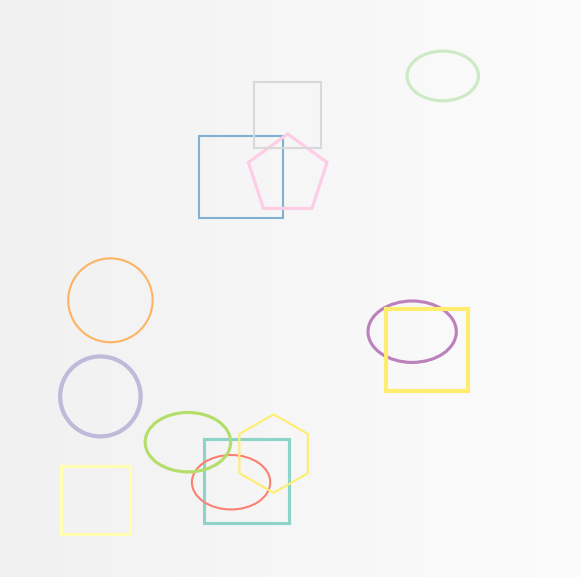[{"shape": "square", "thickness": 1.5, "radius": 0.37, "center": [0.424, 0.166]}, {"shape": "square", "thickness": 1.5, "radius": 0.3, "center": [0.165, 0.133]}, {"shape": "circle", "thickness": 2, "radius": 0.35, "center": [0.173, 0.313]}, {"shape": "oval", "thickness": 1, "radius": 0.34, "center": [0.398, 0.164]}, {"shape": "square", "thickness": 1, "radius": 0.36, "center": [0.415, 0.693]}, {"shape": "circle", "thickness": 1, "radius": 0.36, "center": [0.19, 0.479]}, {"shape": "oval", "thickness": 1.5, "radius": 0.37, "center": [0.323, 0.233]}, {"shape": "pentagon", "thickness": 1.5, "radius": 0.36, "center": [0.495, 0.696]}, {"shape": "square", "thickness": 1, "radius": 0.29, "center": [0.494, 0.799]}, {"shape": "oval", "thickness": 1.5, "radius": 0.38, "center": [0.709, 0.425]}, {"shape": "oval", "thickness": 1.5, "radius": 0.31, "center": [0.762, 0.868]}, {"shape": "square", "thickness": 2, "radius": 0.35, "center": [0.735, 0.393]}, {"shape": "hexagon", "thickness": 1, "radius": 0.34, "center": [0.471, 0.214]}]